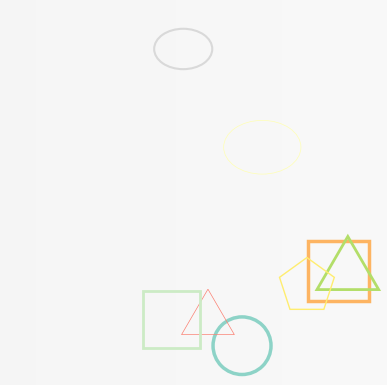[{"shape": "circle", "thickness": 2.5, "radius": 0.37, "center": [0.625, 0.102]}, {"shape": "oval", "thickness": 0.5, "radius": 0.5, "center": [0.677, 0.618]}, {"shape": "triangle", "thickness": 0.5, "radius": 0.39, "center": [0.537, 0.17]}, {"shape": "square", "thickness": 2.5, "radius": 0.39, "center": [0.873, 0.296]}, {"shape": "triangle", "thickness": 2, "radius": 0.46, "center": [0.898, 0.294]}, {"shape": "oval", "thickness": 1.5, "radius": 0.37, "center": [0.473, 0.873]}, {"shape": "square", "thickness": 2, "radius": 0.37, "center": [0.442, 0.17]}, {"shape": "pentagon", "thickness": 1, "radius": 0.37, "center": [0.792, 0.257]}]